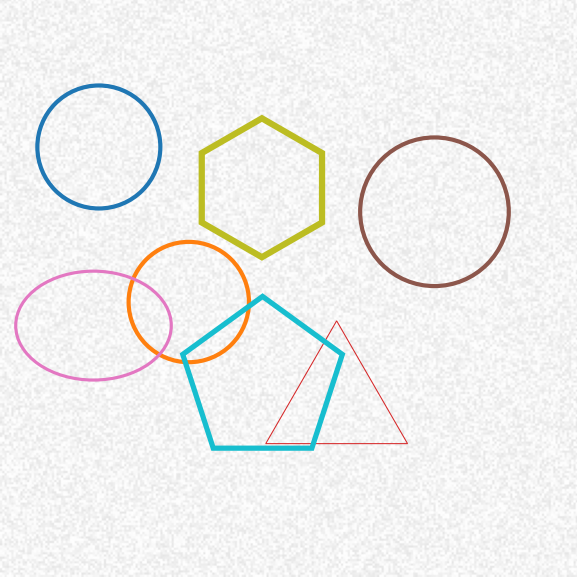[{"shape": "circle", "thickness": 2, "radius": 0.53, "center": [0.171, 0.745]}, {"shape": "circle", "thickness": 2, "radius": 0.52, "center": [0.327, 0.476]}, {"shape": "triangle", "thickness": 0.5, "radius": 0.71, "center": [0.583, 0.302]}, {"shape": "circle", "thickness": 2, "radius": 0.64, "center": [0.752, 0.632]}, {"shape": "oval", "thickness": 1.5, "radius": 0.67, "center": [0.162, 0.435]}, {"shape": "hexagon", "thickness": 3, "radius": 0.6, "center": [0.454, 0.674]}, {"shape": "pentagon", "thickness": 2.5, "radius": 0.73, "center": [0.455, 0.341]}]